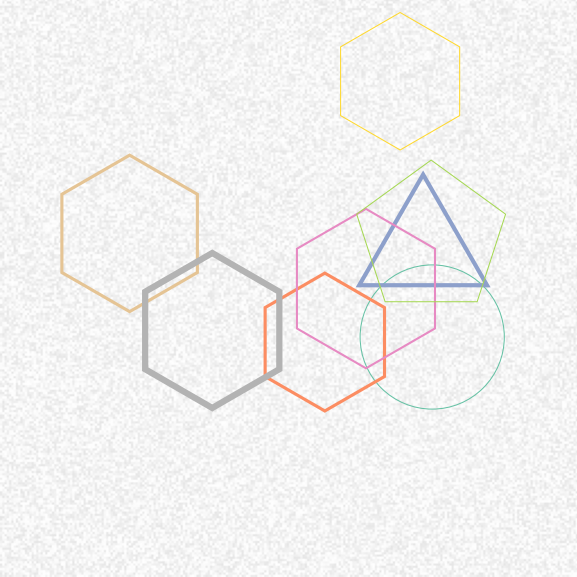[{"shape": "circle", "thickness": 0.5, "radius": 0.62, "center": [0.748, 0.416]}, {"shape": "hexagon", "thickness": 1.5, "radius": 0.6, "center": [0.562, 0.407]}, {"shape": "triangle", "thickness": 2, "radius": 0.64, "center": [0.733, 0.569]}, {"shape": "hexagon", "thickness": 1, "radius": 0.69, "center": [0.634, 0.499]}, {"shape": "pentagon", "thickness": 0.5, "radius": 0.68, "center": [0.747, 0.586]}, {"shape": "hexagon", "thickness": 0.5, "radius": 0.6, "center": [0.693, 0.858]}, {"shape": "hexagon", "thickness": 1.5, "radius": 0.68, "center": [0.224, 0.595]}, {"shape": "hexagon", "thickness": 3, "radius": 0.67, "center": [0.368, 0.427]}]